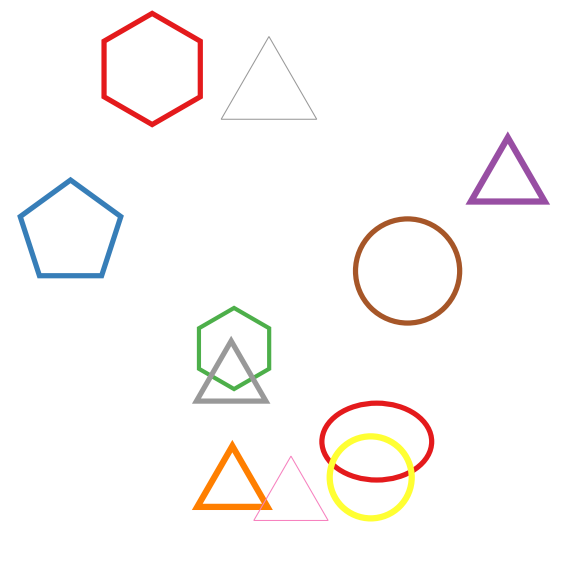[{"shape": "hexagon", "thickness": 2.5, "radius": 0.48, "center": [0.263, 0.88]}, {"shape": "oval", "thickness": 2.5, "radius": 0.48, "center": [0.652, 0.234]}, {"shape": "pentagon", "thickness": 2.5, "radius": 0.46, "center": [0.122, 0.596]}, {"shape": "hexagon", "thickness": 2, "radius": 0.35, "center": [0.405, 0.396]}, {"shape": "triangle", "thickness": 3, "radius": 0.37, "center": [0.879, 0.687]}, {"shape": "triangle", "thickness": 3, "radius": 0.35, "center": [0.402, 0.156]}, {"shape": "circle", "thickness": 3, "radius": 0.36, "center": [0.642, 0.173]}, {"shape": "circle", "thickness": 2.5, "radius": 0.45, "center": [0.706, 0.53]}, {"shape": "triangle", "thickness": 0.5, "radius": 0.37, "center": [0.504, 0.135]}, {"shape": "triangle", "thickness": 2.5, "radius": 0.35, "center": [0.4, 0.339]}, {"shape": "triangle", "thickness": 0.5, "radius": 0.48, "center": [0.466, 0.84]}]